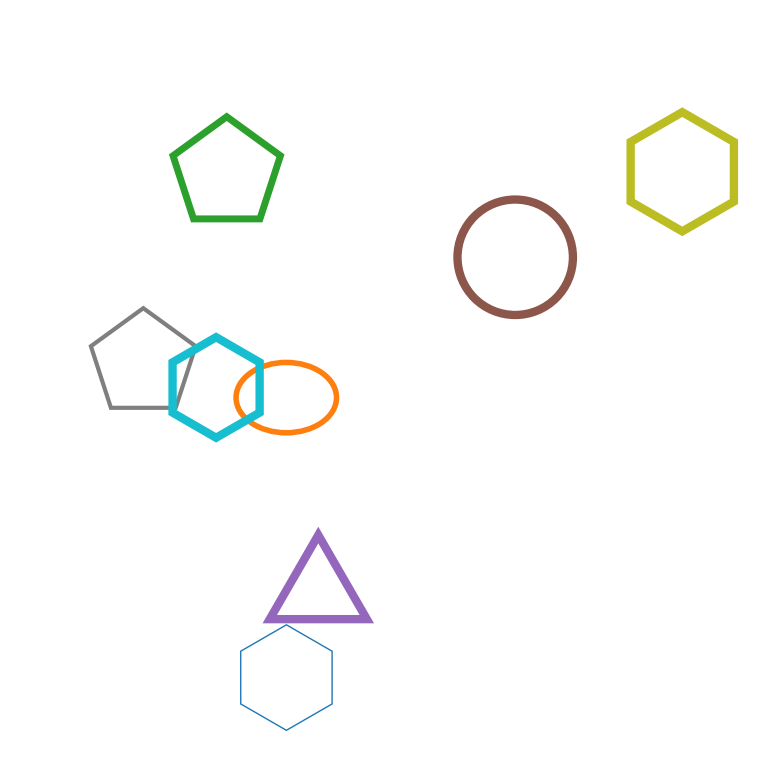[{"shape": "hexagon", "thickness": 0.5, "radius": 0.34, "center": [0.372, 0.12]}, {"shape": "oval", "thickness": 2, "radius": 0.33, "center": [0.372, 0.484]}, {"shape": "pentagon", "thickness": 2.5, "radius": 0.37, "center": [0.294, 0.775]}, {"shape": "triangle", "thickness": 3, "radius": 0.36, "center": [0.413, 0.232]}, {"shape": "circle", "thickness": 3, "radius": 0.37, "center": [0.669, 0.666]}, {"shape": "pentagon", "thickness": 1.5, "radius": 0.36, "center": [0.186, 0.528]}, {"shape": "hexagon", "thickness": 3, "radius": 0.39, "center": [0.886, 0.777]}, {"shape": "hexagon", "thickness": 3, "radius": 0.33, "center": [0.281, 0.497]}]